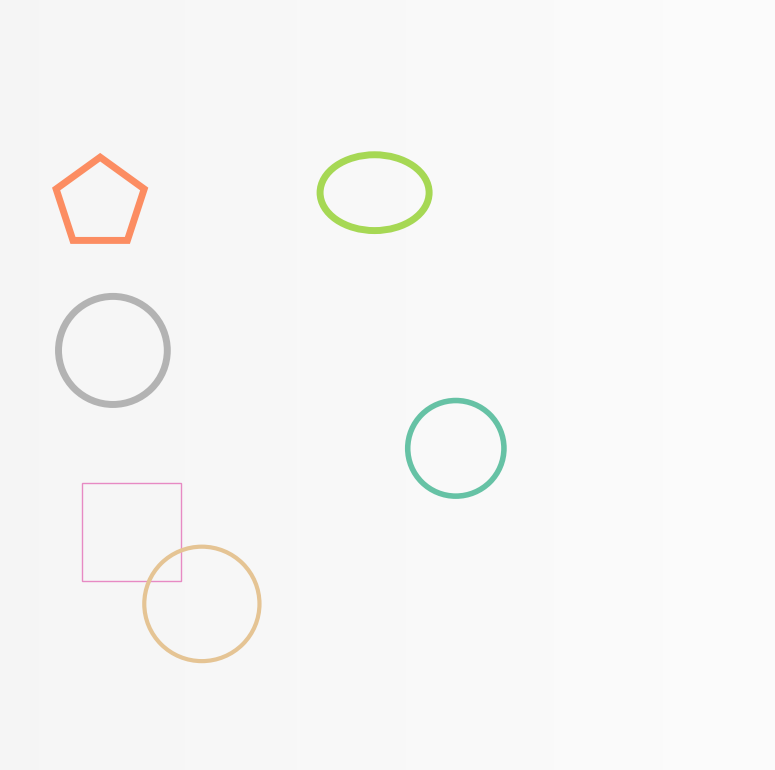[{"shape": "circle", "thickness": 2, "radius": 0.31, "center": [0.588, 0.418]}, {"shape": "pentagon", "thickness": 2.5, "radius": 0.3, "center": [0.129, 0.736]}, {"shape": "square", "thickness": 0.5, "radius": 0.32, "center": [0.169, 0.309]}, {"shape": "oval", "thickness": 2.5, "radius": 0.35, "center": [0.483, 0.75]}, {"shape": "circle", "thickness": 1.5, "radius": 0.37, "center": [0.26, 0.216]}, {"shape": "circle", "thickness": 2.5, "radius": 0.35, "center": [0.146, 0.545]}]